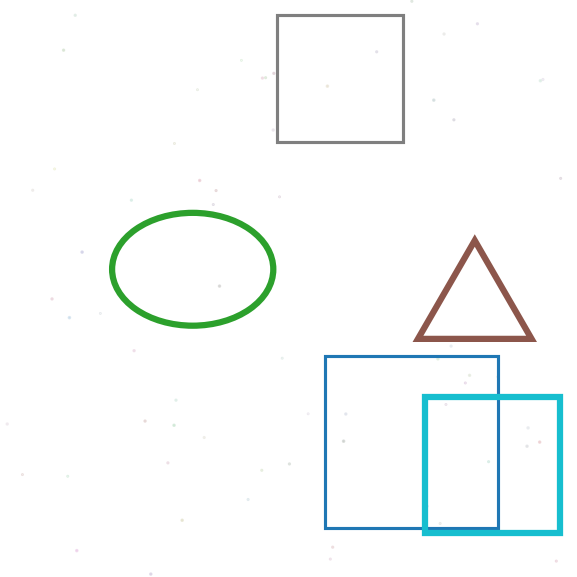[{"shape": "square", "thickness": 1.5, "radius": 0.75, "center": [0.713, 0.234]}, {"shape": "oval", "thickness": 3, "radius": 0.7, "center": [0.334, 0.533]}, {"shape": "triangle", "thickness": 3, "radius": 0.57, "center": [0.822, 0.469]}, {"shape": "square", "thickness": 1.5, "radius": 0.55, "center": [0.589, 0.863]}, {"shape": "square", "thickness": 3, "radius": 0.59, "center": [0.853, 0.194]}]